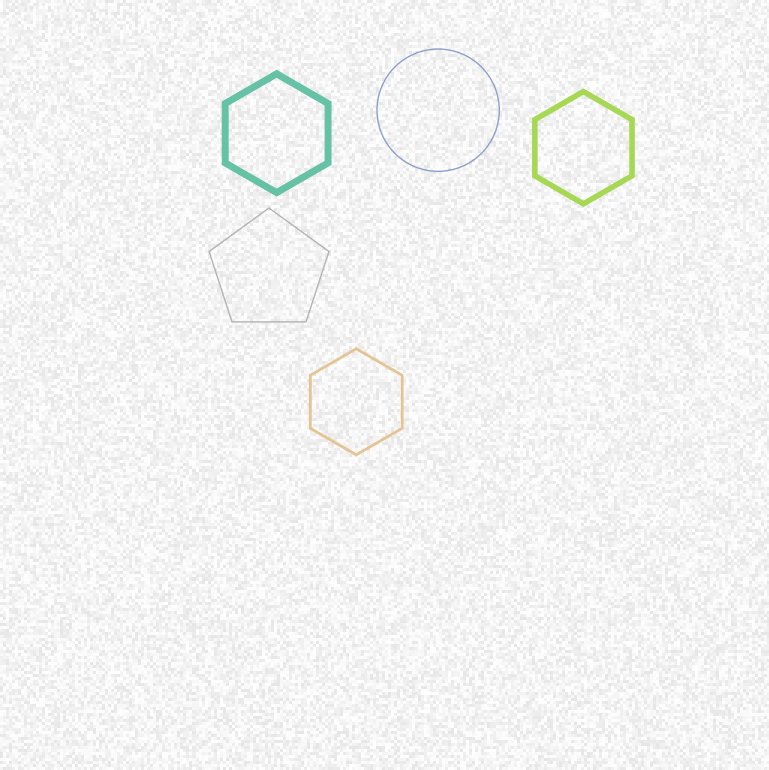[{"shape": "hexagon", "thickness": 2.5, "radius": 0.39, "center": [0.359, 0.827]}, {"shape": "circle", "thickness": 0.5, "radius": 0.4, "center": [0.569, 0.857]}, {"shape": "hexagon", "thickness": 2, "radius": 0.36, "center": [0.758, 0.808]}, {"shape": "hexagon", "thickness": 1, "radius": 0.34, "center": [0.463, 0.478]}, {"shape": "pentagon", "thickness": 0.5, "radius": 0.41, "center": [0.349, 0.648]}]